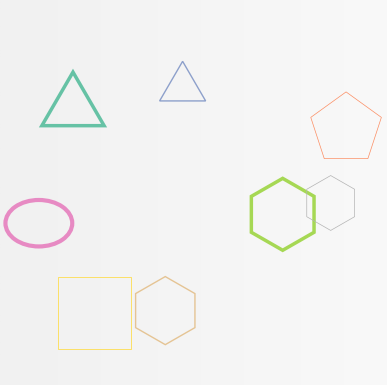[{"shape": "triangle", "thickness": 2.5, "radius": 0.46, "center": [0.188, 0.72]}, {"shape": "pentagon", "thickness": 0.5, "radius": 0.48, "center": [0.893, 0.666]}, {"shape": "triangle", "thickness": 1, "radius": 0.34, "center": [0.471, 0.772]}, {"shape": "oval", "thickness": 3, "radius": 0.43, "center": [0.1, 0.42]}, {"shape": "hexagon", "thickness": 2.5, "radius": 0.47, "center": [0.73, 0.443]}, {"shape": "square", "thickness": 0.5, "radius": 0.47, "center": [0.243, 0.186]}, {"shape": "hexagon", "thickness": 1, "radius": 0.44, "center": [0.427, 0.193]}, {"shape": "hexagon", "thickness": 0.5, "radius": 0.36, "center": [0.853, 0.473]}]